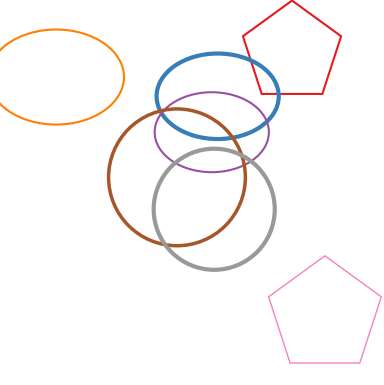[{"shape": "pentagon", "thickness": 1.5, "radius": 0.67, "center": [0.759, 0.864]}, {"shape": "oval", "thickness": 3, "radius": 0.79, "center": [0.565, 0.75]}, {"shape": "oval", "thickness": 1.5, "radius": 0.74, "center": [0.55, 0.657]}, {"shape": "oval", "thickness": 1.5, "radius": 0.88, "center": [0.146, 0.8]}, {"shape": "circle", "thickness": 2.5, "radius": 0.89, "center": [0.46, 0.539]}, {"shape": "pentagon", "thickness": 1, "radius": 0.77, "center": [0.844, 0.182]}, {"shape": "circle", "thickness": 3, "radius": 0.79, "center": [0.556, 0.456]}]